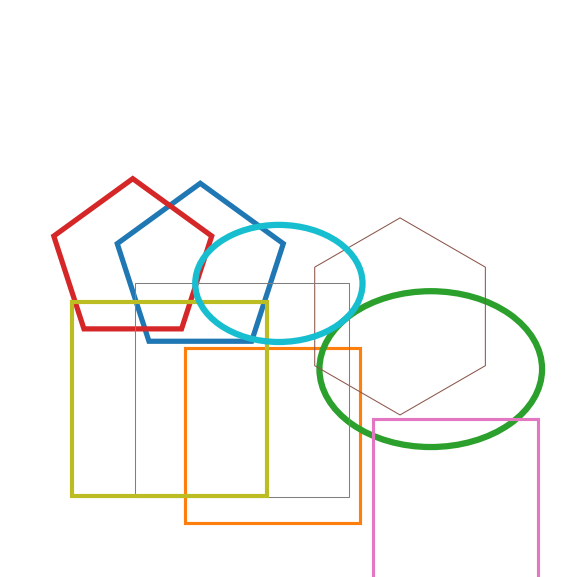[{"shape": "pentagon", "thickness": 2.5, "radius": 0.76, "center": [0.347, 0.531]}, {"shape": "square", "thickness": 1.5, "radius": 0.76, "center": [0.472, 0.245]}, {"shape": "oval", "thickness": 3, "radius": 0.96, "center": [0.746, 0.36]}, {"shape": "pentagon", "thickness": 2.5, "radius": 0.72, "center": [0.23, 0.546]}, {"shape": "hexagon", "thickness": 0.5, "radius": 0.85, "center": [0.693, 0.451]}, {"shape": "square", "thickness": 1.5, "radius": 0.71, "center": [0.789, 0.131]}, {"shape": "square", "thickness": 0.5, "radius": 0.93, "center": [0.42, 0.323]}, {"shape": "square", "thickness": 2, "radius": 0.84, "center": [0.293, 0.308]}, {"shape": "oval", "thickness": 3, "radius": 0.72, "center": [0.483, 0.508]}]